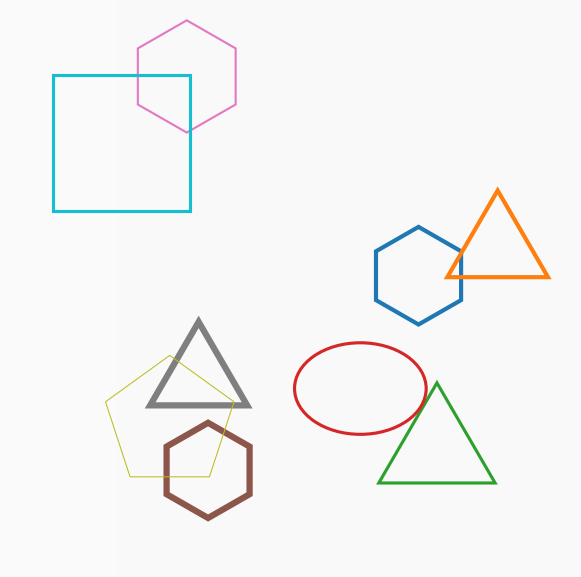[{"shape": "hexagon", "thickness": 2, "radius": 0.42, "center": [0.72, 0.522]}, {"shape": "triangle", "thickness": 2, "radius": 0.5, "center": [0.856, 0.569]}, {"shape": "triangle", "thickness": 1.5, "radius": 0.58, "center": [0.752, 0.221]}, {"shape": "oval", "thickness": 1.5, "radius": 0.57, "center": [0.62, 0.326]}, {"shape": "hexagon", "thickness": 3, "radius": 0.41, "center": [0.358, 0.185]}, {"shape": "hexagon", "thickness": 1, "radius": 0.49, "center": [0.321, 0.867]}, {"shape": "triangle", "thickness": 3, "radius": 0.48, "center": [0.342, 0.345]}, {"shape": "pentagon", "thickness": 0.5, "radius": 0.58, "center": [0.292, 0.267]}, {"shape": "square", "thickness": 1.5, "radius": 0.59, "center": [0.209, 0.751]}]